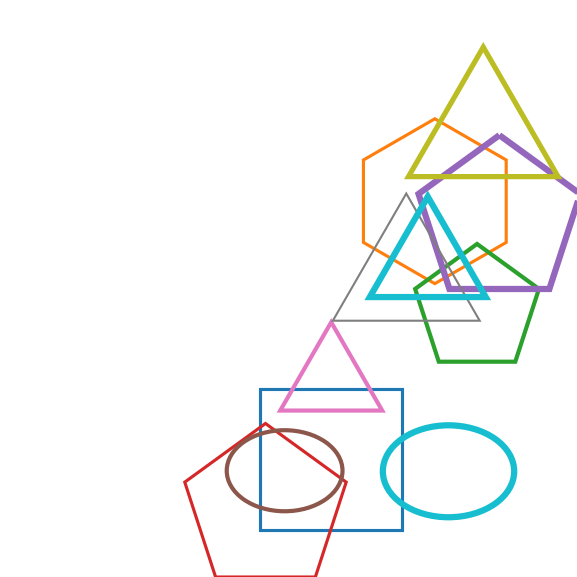[{"shape": "square", "thickness": 1.5, "radius": 0.61, "center": [0.574, 0.203]}, {"shape": "hexagon", "thickness": 1.5, "radius": 0.71, "center": [0.753, 0.651]}, {"shape": "pentagon", "thickness": 2, "radius": 0.56, "center": [0.826, 0.464]}, {"shape": "pentagon", "thickness": 1.5, "radius": 0.73, "center": [0.46, 0.119]}, {"shape": "pentagon", "thickness": 3, "radius": 0.74, "center": [0.865, 0.618]}, {"shape": "oval", "thickness": 2, "radius": 0.5, "center": [0.493, 0.184]}, {"shape": "triangle", "thickness": 2, "radius": 0.51, "center": [0.574, 0.339]}, {"shape": "triangle", "thickness": 1, "radius": 0.73, "center": [0.703, 0.517]}, {"shape": "triangle", "thickness": 2.5, "radius": 0.75, "center": [0.837, 0.768]}, {"shape": "oval", "thickness": 3, "radius": 0.57, "center": [0.777, 0.183]}, {"shape": "triangle", "thickness": 3, "radius": 0.58, "center": [0.741, 0.543]}]